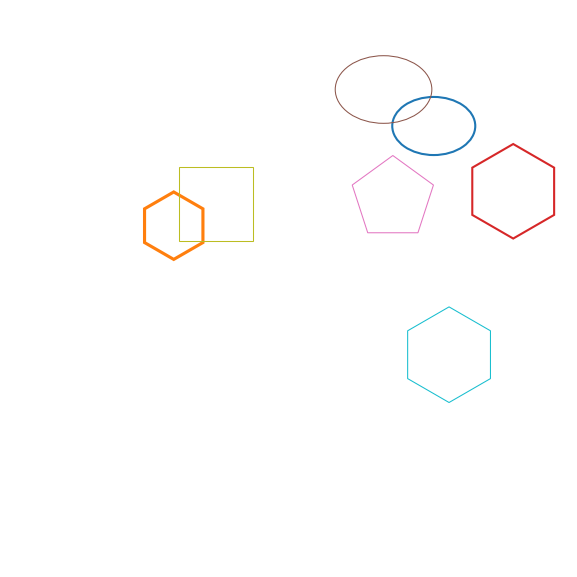[{"shape": "oval", "thickness": 1, "radius": 0.36, "center": [0.751, 0.781]}, {"shape": "hexagon", "thickness": 1.5, "radius": 0.29, "center": [0.301, 0.608]}, {"shape": "hexagon", "thickness": 1, "radius": 0.41, "center": [0.889, 0.668]}, {"shape": "oval", "thickness": 0.5, "radius": 0.42, "center": [0.664, 0.844]}, {"shape": "pentagon", "thickness": 0.5, "radius": 0.37, "center": [0.68, 0.656]}, {"shape": "square", "thickness": 0.5, "radius": 0.32, "center": [0.374, 0.646]}, {"shape": "hexagon", "thickness": 0.5, "radius": 0.41, "center": [0.778, 0.385]}]